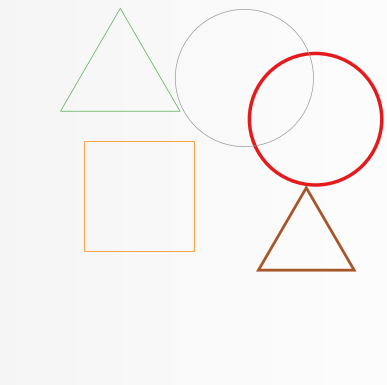[{"shape": "circle", "thickness": 2.5, "radius": 0.85, "center": [0.814, 0.69]}, {"shape": "triangle", "thickness": 0.5, "radius": 0.89, "center": [0.31, 0.8]}, {"shape": "square", "thickness": 0.5, "radius": 0.71, "center": [0.359, 0.491]}, {"shape": "triangle", "thickness": 2, "radius": 0.71, "center": [0.79, 0.37]}, {"shape": "circle", "thickness": 0.5, "radius": 0.89, "center": [0.631, 0.797]}]